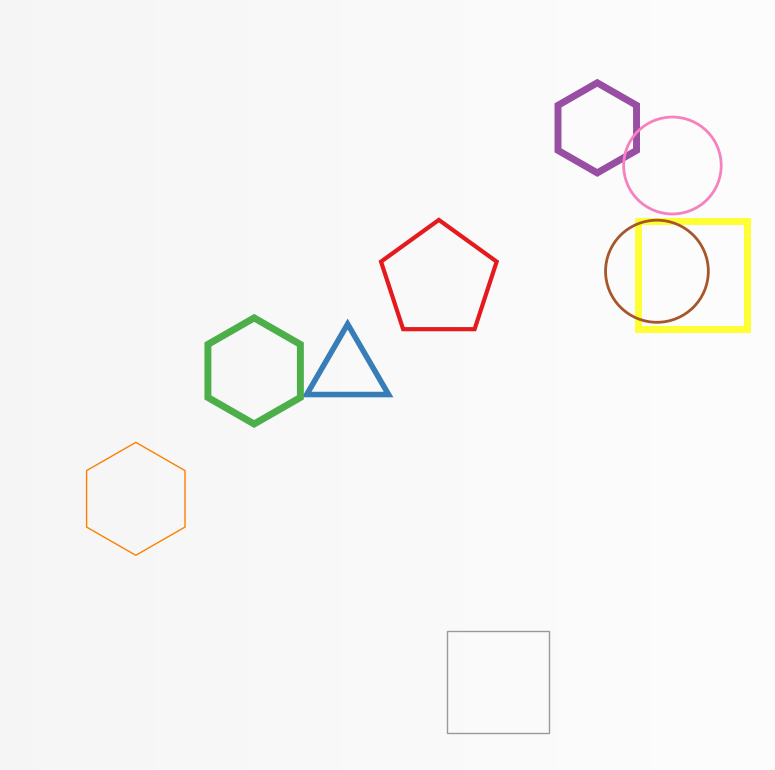[{"shape": "pentagon", "thickness": 1.5, "radius": 0.39, "center": [0.566, 0.636]}, {"shape": "triangle", "thickness": 2, "radius": 0.31, "center": [0.449, 0.518]}, {"shape": "hexagon", "thickness": 2.5, "radius": 0.34, "center": [0.328, 0.518]}, {"shape": "hexagon", "thickness": 2.5, "radius": 0.29, "center": [0.771, 0.834]}, {"shape": "hexagon", "thickness": 0.5, "radius": 0.37, "center": [0.175, 0.352]}, {"shape": "square", "thickness": 2.5, "radius": 0.35, "center": [0.893, 0.643]}, {"shape": "circle", "thickness": 1, "radius": 0.33, "center": [0.848, 0.648]}, {"shape": "circle", "thickness": 1, "radius": 0.31, "center": [0.868, 0.785]}, {"shape": "square", "thickness": 0.5, "radius": 0.33, "center": [0.643, 0.114]}]